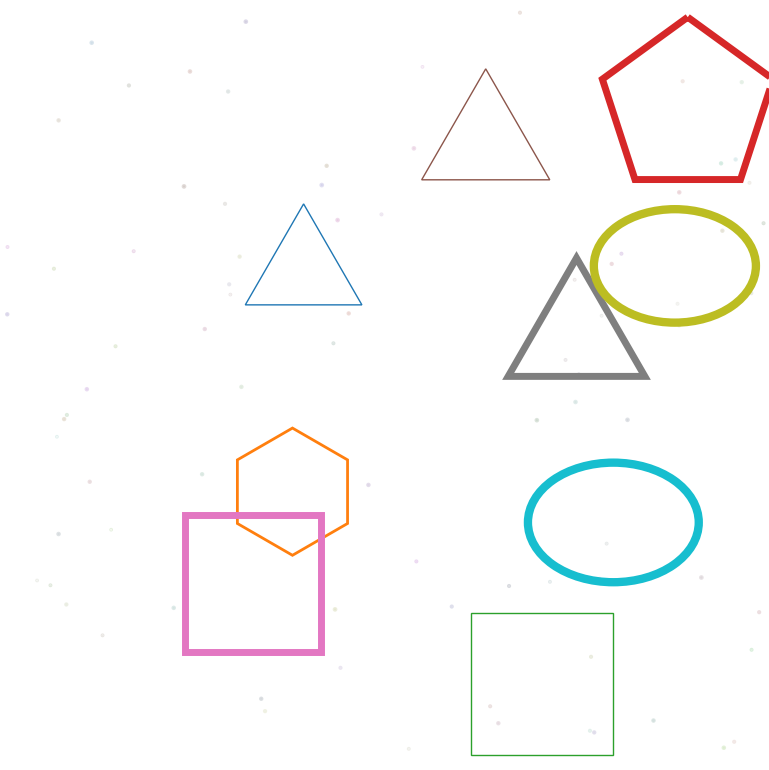[{"shape": "triangle", "thickness": 0.5, "radius": 0.44, "center": [0.394, 0.648]}, {"shape": "hexagon", "thickness": 1, "radius": 0.41, "center": [0.38, 0.361]}, {"shape": "square", "thickness": 0.5, "radius": 0.46, "center": [0.703, 0.111]}, {"shape": "pentagon", "thickness": 2.5, "radius": 0.58, "center": [0.893, 0.861]}, {"shape": "triangle", "thickness": 0.5, "radius": 0.48, "center": [0.631, 0.815]}, {"shape": "square", "thickness": 2.5, "radius": 0.44, "center": [0.329, 0.242]}, {"shape": "triangle", "thickness": 2.5, "radius": 0.51, "center": [0.749, 0.562]}, {"shape": "oval", "thickness": 3, "radius": 0.53, "center": [0.876, 0.655]}, {"shape": "oval", "thickness": 3, "radius": 0.55, "center": [0.797, 0.322]}]